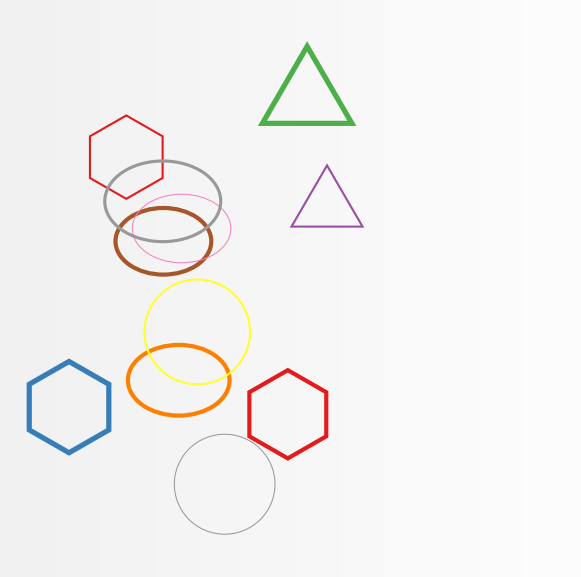[{"shape": "hexagon", "thickness": 1, "radius": 0.36, "center": [0.217, 0.727]}, {"shape": "hexagon", "thickness": 2, "radius": 0.38, "center": [0.495, 0.282]}, {"shape": "hexagon", "thickness": 2.5, "radius": 0.4, "center": [0.119, 0.294]}, {"shape": "triangle", "thickness": 2.5, "radius": 0.44, "center": [0.528, 0.83]}, {"shape": "triangle", "thickness": 1, "radius": 0.35, "center": [0.563, 0.642]}, {"shape": "oval", "thickness": 2, "radius": 0.44, "center": [0.308, 0.341]}, {"shape": "circle", "thickness": 1, "radius": 0.45, "center": [0.339, 0.424]}, {"shape": "oval", "thickness": 2, "radius": 0.41, "center": [0.281, 0.581]}, {"shape": "oval", "thickness": 0.5, "radius": 0.42, "center": [0.312, 0.603]}, {"shape": "circle", "thickness": 0.5, "radius": 0.43, "center": [0.387, 0.161]}, {"shape": "oval", "thickness": 1.5, "radius": 0.5, "center": [0.28, 0.651]}]